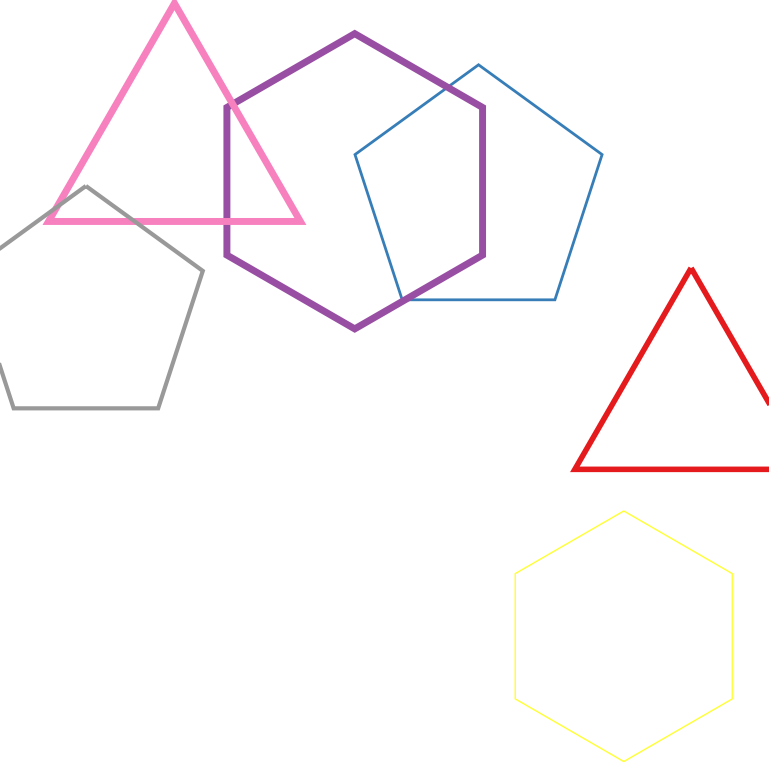[{"shape": "triangle", "thickness": 2, "radius": 0.87, "center": [0.898, 0.478]}, {"shape": "pentagon", "thickness": 1, "radius": 0.84, "center": [0.621, 0.747]}, {"shape": "hexagon", "thickness": 2.5, "radius": 0.96, "center": [0.461, 0.765]}, {"shape": "hexagon", "thickness": 0.5, "radius": 0.81, "center": [0.81, 0.174]}, {"shape": "triangle", "thickness": 2.5, "radius": 0.94, "center": [0.227, 0.807]}, {"shape": "pentagon", "thickness": 1.5, "radius": 0.8, "center": [0.112, 0.599]}]